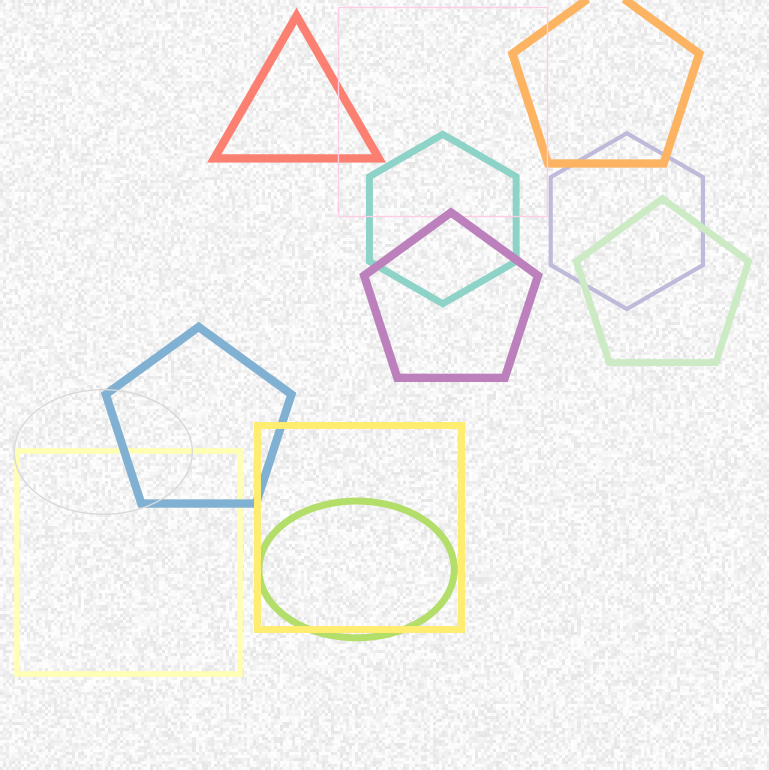[{"shape": "hexagon", "thickness": 2.5, "radius": 0.55, "center": [0.575, 0.716]}, {"shape": "square", "thickness": 2, "radius": 0.72, "center": [0.167, 0.269]}, {"shape": "hexagon", "thickness": 1.5, "radius": 0.57, "center": [0.814, 0.713]}, {"shape": "triangle", "thickness": 3, "radius": 0.62, "center": [0.385, 0.856]}, {"shape": "pentagon", "thickness": 3, "radius": 0.63, "center": [0.258, 0.449]}, {"shape": "pentagon", "thickness": 3, "radius": 0.64, "center": [0.787, 0.891]}, {"shape": "oval", "thickness": 2.5, "radius": 0.63, "center": [0.463, 0.26]}, {"shape": "square", "thickness": 0.5, "radius": 0.68, "center": [0.574, 0.855]}, {"shape": "oval", "thickness": 0.5, "radius": 0.58, "center": [0.134, 0.413]}, {"shape": "pentagon", "thickness": 3, "radius": 0.59, "center": [0.586, 0.605]}, {"shape": "pentagon", "thickness": 2.5, "radius": 0.59, "center": [0.86, 0.624]}, {"shape": "square", "thickness": 2.5, "radius": 0.66, "center": [0.467, 0.316]}]